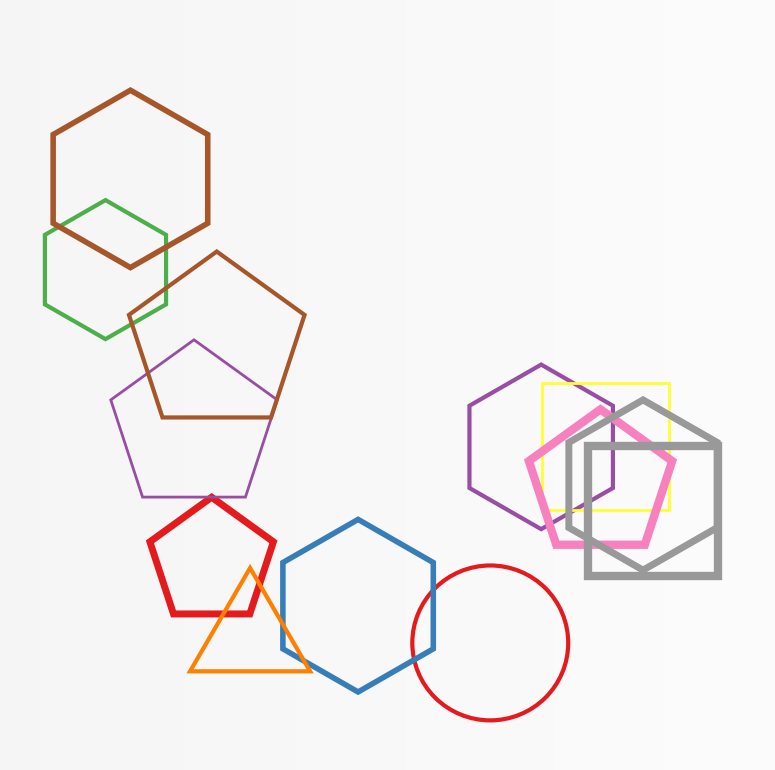[{"shape": "pentagon", "thickness": 2.5, "radius": 0.42, "center": [0.273, 0.27]}, {"shape": "circle", "thickness": 1.5, "radius": 0.5, "center": [0.633, 0.165]}, {"shape": "hexagon", "thickness": 2, "radius": 0.56, "center": [0.462, 0.213]}, {"shape": "hexagon", "thickness": 1.5, "radius": 0.45, "center": [0.136, 0.65]}, {"shape": "hexagon", "thickness": 1.5, "radius": 0.53, "center": [0.698, 0.42]}, {"shape": "pentagon", "thickness": 1, "radius": 0.56, "center": [0.25, 0.446]}, {"shape": "triangle", "thickness": 1.5, "radius": 0.45, "center": [0.323, 0.173]}, {"shape": "square", "thickness": 1, "radius": 0.41, "center": [0.781, 0.42]}, {"shape": "hexagon", "thickness": 2, "radius": 0.58, "center": [0.168, 0.768]}, {"shape": "pentagon", "thickness": 1.5, "radius": 0.6, "center": [0.28, 0.554]}, {"shape": "pentagon", "thickness": 3, "radius": 0.49, "center": [0.775, 0.371]}, {"shape": "square", "thickness": 3, "radius": 0.42, "center": [0.843, 0.337]}, {"shape": "hexagon", "thickness": 2.5, "radius": 0.55, "center": [0.83, 0.37]}]